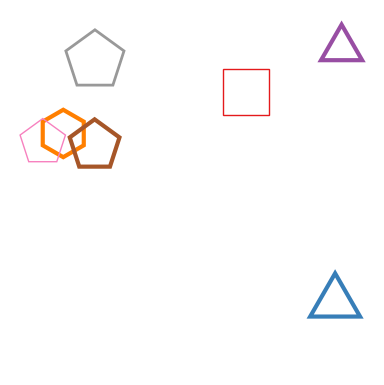[{"shape": "square", "thickness": 1, "radius": 0.3, "center": [0.639, 0.76]}, {"shape": "triangle", "thickness": 3, "radius": 0.37, "center": [0.87, 0.215]}, {"shape": "triangle", "thickness": 3, "radius": 0.31, "center": [0.887, 0.874]}, {"shape": "hexagon", "thickness": 3, "radius": 0.31, "center": [0.164, 0.653]}, {"shape": "pentagon", "thickness": 3, "radius": 0.34, "center": [0.246, 0.622]}, {"shape": "pentagon", "thickness": 1, "radius": 0.31, "center": [0.111, 0.63]}, {"shape": "pentagon", "thickness": 2, "radius": 0.4, "center": [0.247, 0.843]}]